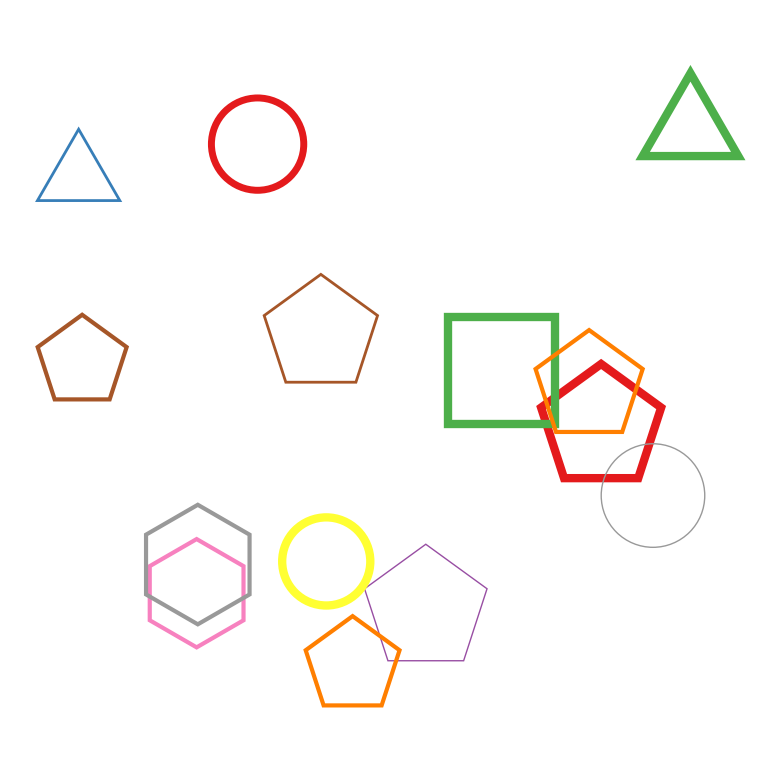[{"shape": "circle", "thickness": 2.5, "radius": 0.3, "center": [0.335, 0.813]}, {"shape": "pentagon", "thickness": 3, "radius": 0.41, "center": [0.781, 0.445]}, {"shape": "triangle", "thickness": 1, "radius": 0.31, "center": [0.102, 0.77]}, {"shape": "triangle", "thickness": 3, "radius": 0.36, "center": [0.897, 0.833]}, {"shape": "square", "thickness": 3, "radius": 0.35, "center": [0.651, 0.519]}, {"shape": "pentagon", "thickness": 0.5, "radius": 0.42, "center": [0.553, 0.21]}, {"shape": "pentagon", "thickness": 1.5, "radius": 0.32, "center": [0.458, 0.136]}, {"shape": "pentagon", "thickness": 1.5, "radius": 0.37, "center": [0.765, 0.498]}, {"shape": "circle", "thickness": 3, "radius": 0.29, "center": [0.424, 0.271]}, {"shape": "pentagon", "thickness": 1.5, "radius": 0.3, "center": [0.107, 0.53]}, {"shape": "pentagon", "thickness": 1, "radius": 0.39, "center": [0.417, 0.566]}, {"shape": "hexagon", "thickness": 1.5, "radius": 0.35, "center": [0.255, 0.23]}, {"shape": "circle", "thickness": 0.5, "radius": 0.34, "center": [0.848, 0.356]}, {"shape": "hexagon", "thickness": 1.5, "radius": 0.39, "center": [0.257, 0.267]}]